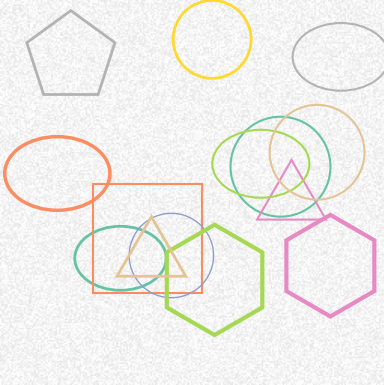[{"shape": "circle", "thickness": 1.5, "radius": 0.65, "center": [0.729, 0.567]}, {"shape": "oval", "thickness": 2, "radius": 0.59, "center": [0.313, 0.329]}, {"shape": "oval", "thickness": 2.5, "radius": 0.68, "center": [0.149, 0.549]}, {"shape": "square", "thickness": 1.5, "radius": 0.71, "center": [0.382, 0.38]}, {"shape": "circle", "thickness": 1, "radius": 0.55, "center": [0.445, 0.336]}, {"shape": "hexagon", "thickness": 3, "radius": 0.66, "center": [0.858, 0.31]}, {"shape": "triangle", "thickness": 1.5, "radius": 0.52, "center": [0.757, 0.481]}, {"shape": "hexagon", "thickness": 3, "radius": 0.72, "center": [0.557, 0.273]}, {"shape": "oval", "thickness": 1.5, "radius": 0.63, "center": [0.678, 0.575]}, {"shape": "circle", "thickness": 2, "radius": 0.51, "center": [0.551, 0.898]}, {"shape": "circle", "thickness": 1.5, "radius": 0.62, "center": [0.824, 0.605]}, {"shape": "triangle", "thickness": 2, "radius": 0.52, "center": [0.393, 0.334]}, {"shape": "oval", "thickness": 1.5, "radius": 0.63, "center": [0.886, 0.852]}, {"shape": "pentagon", "thickness": 2, "radius": 0.6, "center": [0.184, 0.852]}]